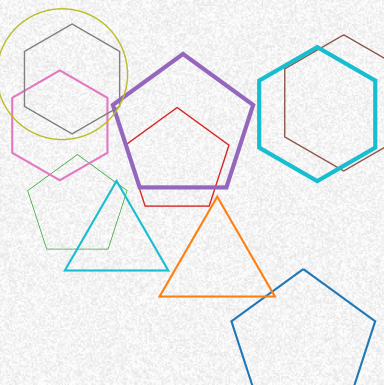[{"shape": "pentagon", "thickness": 1.5, "radius": 0.98, "center": [0.788, 0.105]}, {"shape": "triangle", "thickness": 1.5, "radius": 0.86, "center": [0.564, 0.316]}, {"shape": "pentagon", "thickness": 0.5, "radius": 0.68, "center": [0.201, 0.463]}, {"shape": "pentagon", "thickness": 1, "radius": 0.71, "center": [0.46, 0.579]}, {"shape": "pentagon", "thickness": 3, "radius": 0.96, "center": [0.475, 0.668]}, {"shape": "hexagon", "thickness": 1, "radius": 0.88, "center": [0.893, 0.733]}, {"shape": "hexagon", "thickness": 1.5, "radius": 0.71, "center": [0.155, 0.674]}, {"shape": "hexagon", "thickness": 1, "radius": 0.71, "center": [0.187, 0.795]}, {"shape": "circle", "thickness": 1, "radius": 0.85, "center": [0.161, 0.807]}, {"shape": "hexagon", "thickness": 3, "radius": 0.87, "center": [0.824, 0.704]}, {"shape": "triangle", "thickness": 1.5, "radius": 0.78, "center": [0.303, 0.375]}]